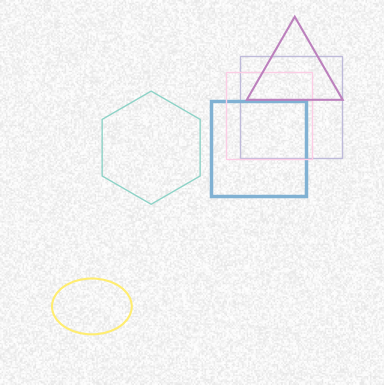[{"shape": "hexagon", "thickness": 1, "radius": 0.73, "center": [0.393, 0.616]}, {"shape": "square", "thickness": 1, "radius": 0.66, "center": [0.756, 0.721]}, {"shape": "square", "thickness": 2.5, "radius": 0.62, "center": [0.67, 0.613]}, {"shape": "square", "thickness": 1, "radius": 0.56, "center": [0.699, 0.7]}, {"shape": "triangle", "thickness": 1.5, "radius": 0.72, "center": [0.766, 0.813]}, {"shape": "oval", "thickness": 1.5, "radius": 0.52, "center": [0.239, 0.204]}]